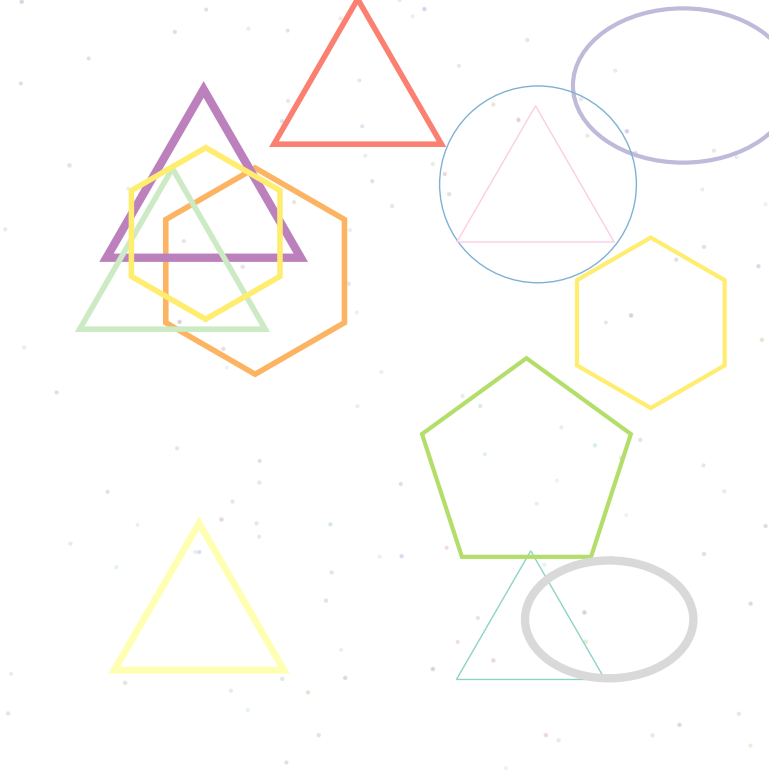[{"shape": "triangle", "thickness": 0.5, "radius": 0.56, "center": [0.689, 0.173]}, {"shape": "triangle", "thickness": 2.5, "radius": 0.64, "center": [0.259, 0.193]}, {"shape": "oval", "thickness": 1.5, "radius": 0.72, "center": [0.887, 0.889]}, {"shape": "triangle", "thickness": 2, "radius": 0.63, "center": [0.465, 0.876]}, {"shape": "circle", "thickness": 0.5, "radius": 0.64, "center": [0.699, 0.761]}, {"shape": "hexagon", "thickness": 2, "radius": 0.67, "center": [0.331, 0.648]}, {"shape": "pentagon", "thickness": 1.5, "radius": 0.71, "center": [0.684, 0.392]}, {"shape": "triangle", "thickness": 0.5, "radius": 0.59, "center": [0.695, 0.745]}, {"shape": "oval", "thickness": 3, "radius": 0.55, "center": [0.791, 0.196]}, {"shape": "triangle", "thickness": 3, "radius": 0.73, "center": [0.264, 0.738]}, {"shape": "triangle", "thickness": 2, "radius": 0.7, "center": [0.224, 0.642]}, {"shape": "hexagon", "thickness": 2, "radius": 0.56, "center": [0.267, 0.697]}, {"shape": "hexagon", "thickness": 1.5, "radius": 0.55, "center": [0.845, 0.581]}]